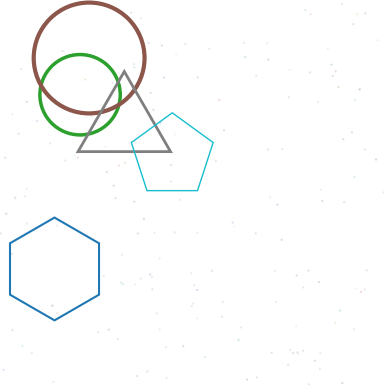[{"shape": "hexagon", "thickness": 1.5, "radius": 0.67, "center": [0.142, 0.301]}, {"shape": "circle", "thickness": 2.5, "radius": 0.52, "center": [0.208, 0.754]}, {"shape": "circle", "thickness": 3, "radius": 0.72, "center": [0.231, 0.849]}, {"shape": "triangle", "thickness": 2, "radius": 0.69, "center": [0.323, 0.675]}, {"shape": "pentagon", "thickness": 1, "radius": 0.56, "center": [0.447, 0.595]}]